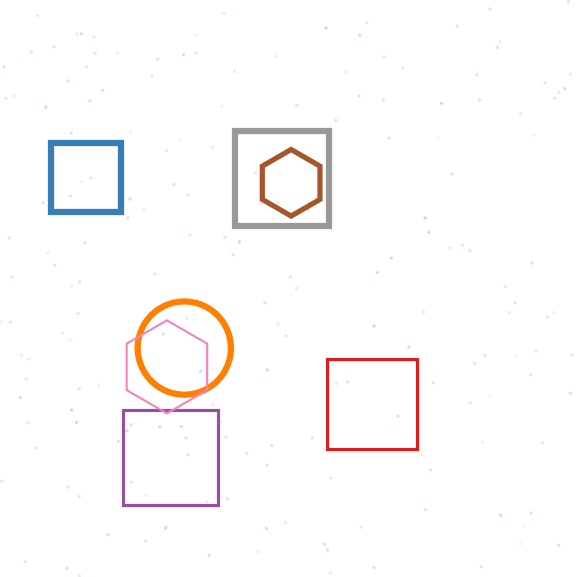[{"shape": "square", "thickness": 1.5, "radius": 0.39, "center": [0.644, 0.3]}, {"shape": "square", "thickness": 3, "radius": 0.3, "center": [0.149, 0.692]}, {"shape": "square", "thickness": 1.5, "radius": 0.41, "center": [0.295, 0.208]}, {"shape": "circle", "thickness": 3, "radius": 0.4, "center": [0.319, 0.396]}, {"shape": "hexagon", "thickness": 2.5, "radius": 0.29, "center": [0.504, 0.683]}, {"shape": "hexagon", "thickness": 1, "radius": 0.4, "center": [0.289, 0.364]}, {"shape": "square", "thickness": 3, "radius": 0.41, "center": [0.488, 0.69]}]